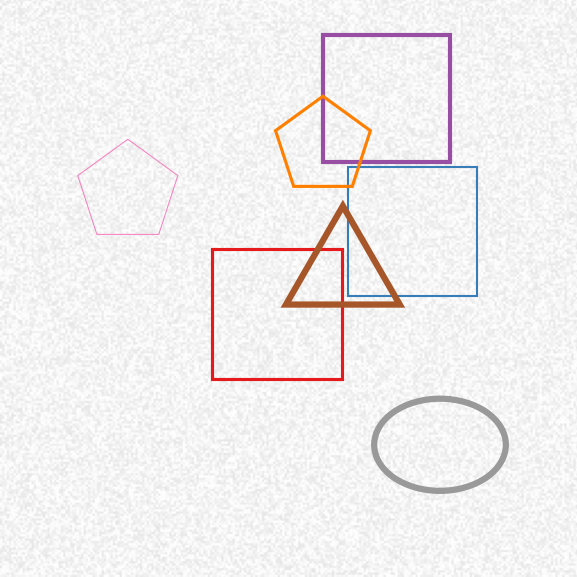[{"shape": "square", "thickness": 1.5, "radius": 0.56, "center": [0.48, 0.456]}, {"shape": "square", "thickness": 1, "radius": 0.56, "center": [0.715, 0.598]}, {"shape": "square", "thickness": 2, "radius": 0.55, "center": [0.669, 0.829]}, {"shape": "pentagon", "thickness": 1.5, "radius": 0.43, "center": [0.559, 0.746]}, {"shape": "triangle", "thickness": 3, "radius": 0.57, "center": [0.594, 0.529]}, {"shape": "pentagon", "thickness": 0.5, "radius": 0.46, "center": [0.221, 0.667]}, {"shape": "oval", "thickness": 3, "radius": 0.57, "center": [0.762, 0.229]}]